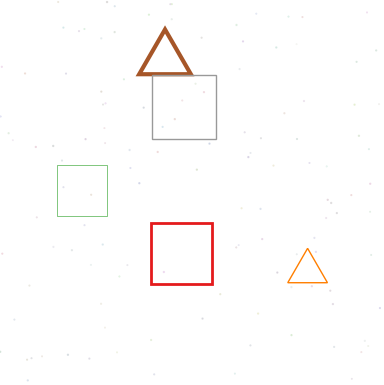[{"shape": "square", "thickness": 2, "radius": 0.39, "center": [0.471, 0.342]}, {"shape": "square", "thickness": 0.5, "radius": 0.33, "center": [0.213, 0.506]}, {"shape": "triangle", "thickness": 1, "radius": 0.3, "center": [0.799, 0.295]}, {"shape": "triangle", "thickness": 3, "radius": 0.39, "center": [0.429, 0.846]}, {"shape": "square", "thickness": 1, "radius": 0.41, "center": [0.478, 0.722]}]